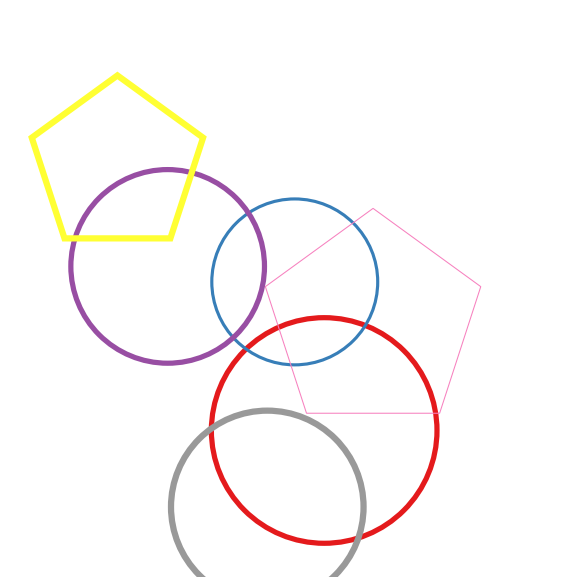[{"shape": "circle", "thickness": 2.5, "radius": 0.98, "center": [0.561, 0.254]}, {"shape": "circle", "thickness": 1.5, "radius": 0.72, "center": [0.51, 0.511]}, {"shape": "circle", "thickness": 2.5, "radius": 0.84, "center": [0.29, 0.538]}, {"shape": "pentagon", "thickness": 3, "radius": 0.78, "center": [0.203, 0.713]}, {"shape": "pentagon", "thickness": 0.5, "radius": 0.98, "center": [0.646, 0.442]}, {"shape": "circle", "thickness": 3, "radius": 0.83, "center": [0.463, 0.121]}]